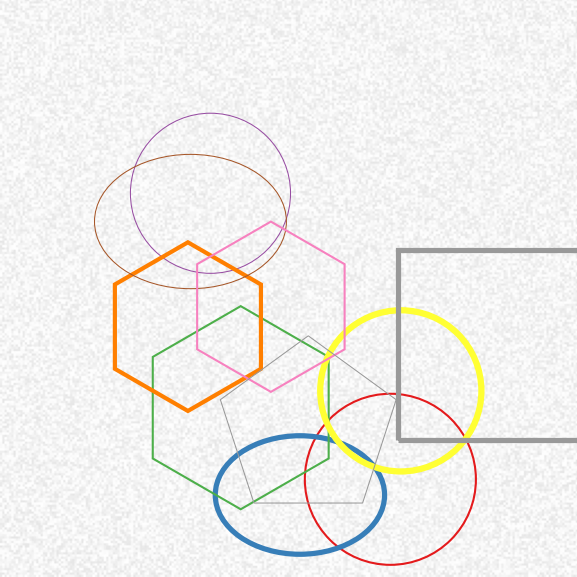[{"shape": "circle", "thickness": 1, "radius": 0.74, "center": [0.676, 0.169]}, {"shape": "oval", "thickness": 2.5, "radius": 0.73, "center": [0.519, 0.142]}, {"shape": "hexagon", "thickness": 1, "radius": 0.88, "center": [0.417, 0.293]}, {"shape": "circle", "thickness": 0.5, "radius": 0.69, "center": [0.364, 0.664]}, {"shape": "hexagon", "thickness": 2, "radius": 0.73, "center": [0.325, 0.434]}, {"shape": "circle", "thickness": 3, "radius": 0.7, "center": [0.694, 0.322]}, {"shape": "oval", "thickness": 0.5, "radius": 0.83, "center": [0.33, 0.616]}, {"shape": "hexagon", "thickness": 1, "radius": 0.74, "center": [0.469, 0.468]}, {"shape": "pentagon", "thickness": 0.5, "radius": 0.8, "center": [0.534, 0.258]}, {"shape": "square", "thickness": 2.5, "radius": 0.83, "center": [0.855, 0.402]}]